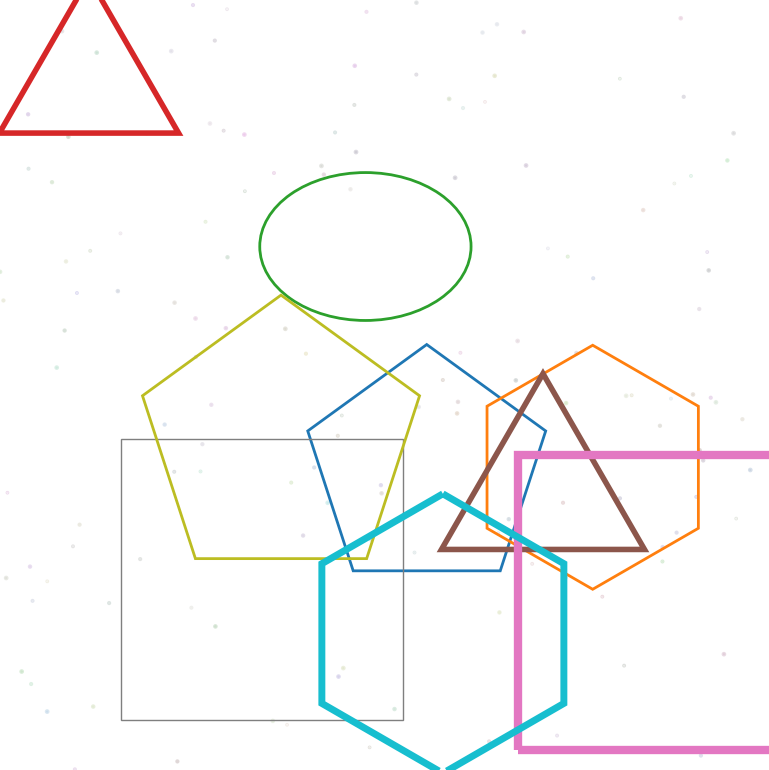[{"shape": "pentagon", "thickness": 1, "radius": 0.81, "center": [0.554, 0.39]}, {"shape": "hexagon", "thickness": 1, "radius": 0.79, "center": [0.77, 0.393]}, {"shape": "oval", "thickness": 1, "radius": 0.69, "center": [0.475, 0.68]}, {"shape": "triangle", "thickness": 2, "radius": 0.67, "center": [0.116, 0.894]}, {"shape": "triangle", "thickness": 2, "radius": 0.76, "center": [0.705, 0.363]}, {"shape": "square", "thickness": 3, "radius": 0.96, "center": [0.864, 0.217]}, {"shape": "square", "thickness": 0.5, "radius": 0.91, "center": [0.34, 0.248]}, {"shape": "pentagon", "thickness": 1, "radius": 0.95, "center": [0.365, 0.428]}, {"shape": "hexagon", "thickness": 2.5, "radius": 0.91, "center": [0.575, 0.177]}]